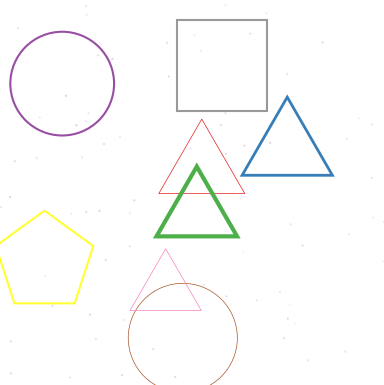[{"shape": "triangle", "thickness": 0.5, "radius": 0.64, "center": [0.524, 0.562]}, {"shape": "triangle", "thickness": 2, "radius": 0.68, "center": [0.746, 0.612]}, {"shape": "triangle", "thickness": 3, "radius": 0.6, "center": [0.511, 0.447]}, {"shape": "circle", "thickness": 1.5, "radius": 0.67, "center": [0.162, 0.783]}, {"shape": "pentagon", "thickness": 1.5, "radius": 0.67, "center": [0.116, 0.32]}, {"shape": "circle", "thickness": 0.5, "radius": 0.71, "center": [0.475, 0.122]}, {"shape": "triangle", "thickness": 0.5, "radius": 0.54, "center": [0.43, 0.247]}, {"shape": "square", "thickness": 1.5, "radius": 0.59, "center": [0.576, 0.83]}]